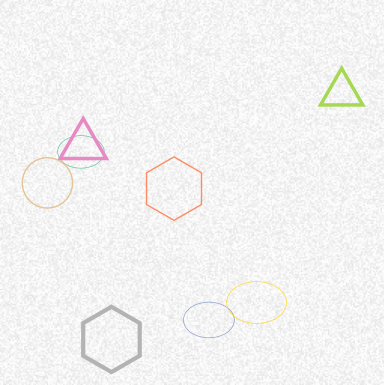[{"shape": "oval", "thickness": 0.5, "radius": 0.3, "center": [0.21, 0.605]}, {"shape": "hexagon", "thickness": 1, "radius": 0.41, "center": [0.452, 0.51]}, {"shape": "oval", "thickness": 0.5, "radius": 0.33, "center": [0.543, 0.169]}, {"shape": "triangle", "thickness": 2.5, "radius": 0.35, "center": [0.216, 0.623]}, {"shape": "triangle", "thickness": 2.5, "radius": 0.32, "center": [0.887, 0.759]}, {"shape": "oval", "thickness": 0.5, "radius": 0.39, "center": [0.666, 0.214]}, {"shape": "circle", "thickness": 1, "radius": 0.33, "center": [0.123, 0.525]}, {"shape": "hexagon", "thickness": 3, "radius": 0.42, "center": [0.289, 0.118]}]